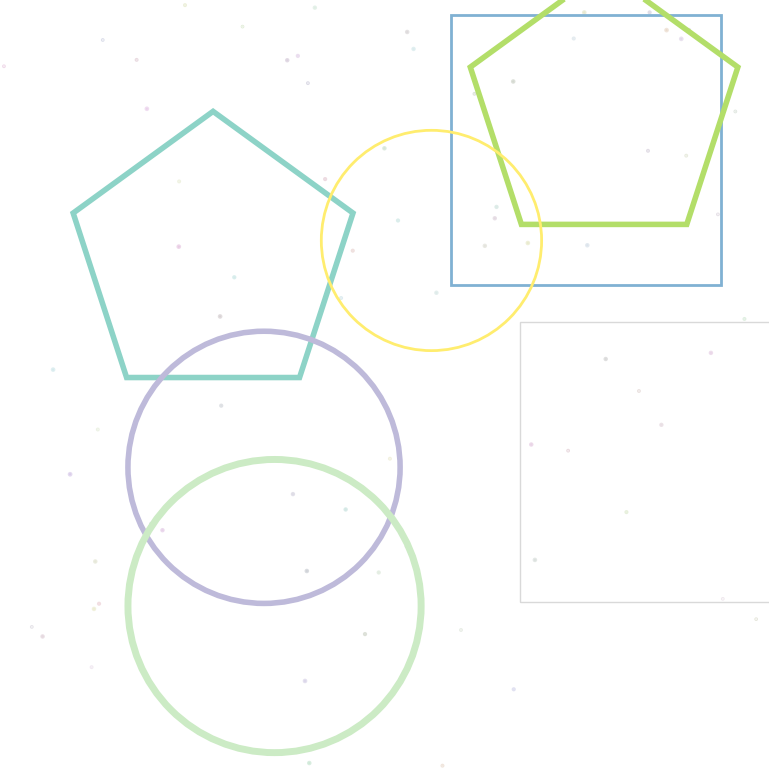[{"shape": "pentagon", "thickness": 2, "radius": 0.96, "center": [0.277, 0.664]}, {"shape": "circle", "thickness": 2, "radius": 0.88, "center": [0.343, 0.393]}, {"shape": "square", "thickness": 1, "radius": 0.87, "center": [0.761, 0.805]}, {"shape": "pentagon", "thickness": 2, "radius": 0.91, "center": [0.785, 0.856]}, {"shape": "square", "thickness": 0.5, "radius": 0.91, "center": [0.857, 0.4]}, {"shape": "circle", "thickness": 2.5, "radius": 0.95, "center": [0.357, 0.213]}, {"shape": "circle", "thickness": 1, "radius": 0.72, "center": [0.56, 0.688]}]